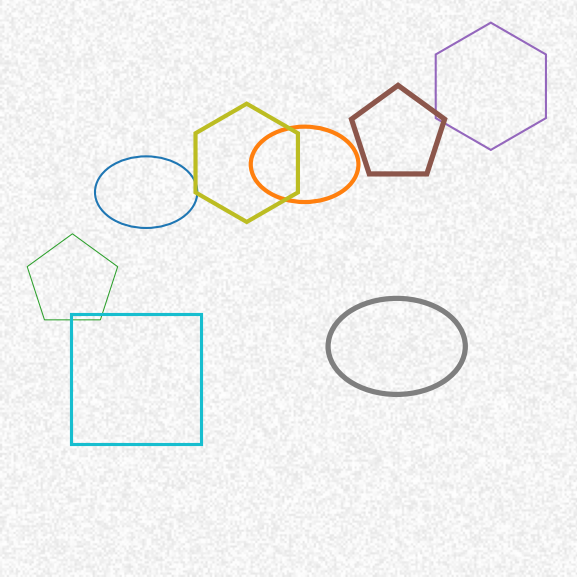[{"shape": "oval", "thickness": 1, "radius": 0.44, "center": [0.253, 0.666]}, {"shape": "oval", "thickness": 2, "radius": 0.47, "center": [0.527, 0.715]}, {"shape": "pentagon", "thickness": 0.5, "radius": 0.41, "center": [0.125, 0.512]}, {"shape": "hexagon", "thickness": 1, "radius": 0.55, "center": [0.85, 0.85]}, {"shape": "pentagon", "thickness": 2.5, "radius": 0.42, "center": [0.689, 0.767]}, {"shape": "oval", "thickness": 2.5, "radius": 0.59, "center": [0.687, 0.399]}, {"shape": "hexagon", "thickness": 2, "radius": 0.51, "center": [0.427, 0.717]}, {"shape": "square", "thickness": 1.5, "radius": 0.57, "center": [0.235, 0.343]}]